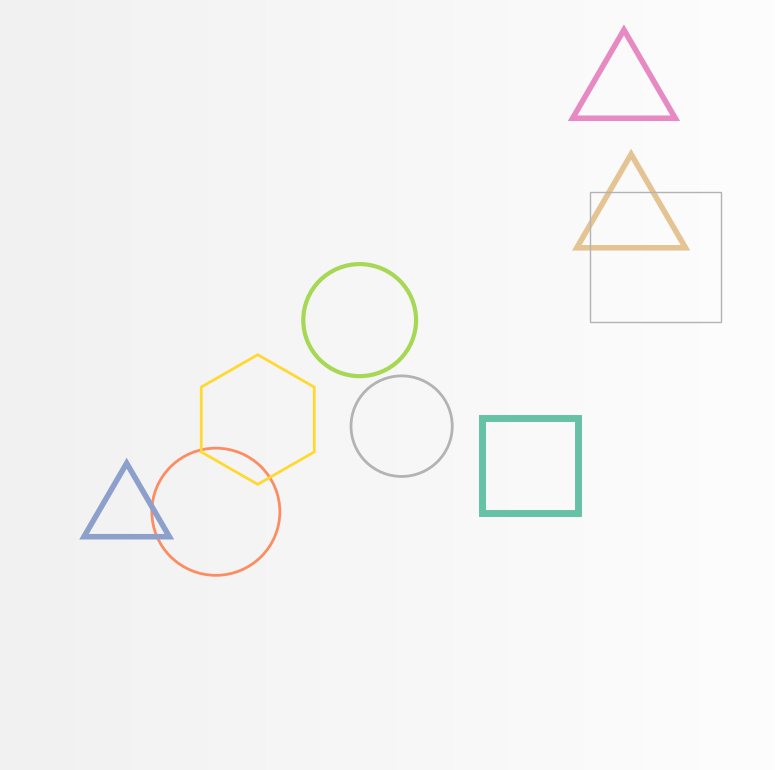[{"shape": "square", "thickness": 2.5, "radius": 0.31, "center": [0.684, 0.396]}, {"shape": "circle", "thickness": 1, "radius": 0.41, "center": [0.279, 0.335]}, {"shape": "triangle", "thickness": 2, "radius": 0.32, "center": [0.163, 0.335]}, {"shape": "triangle", "thickness": 2, "radius": 0.38, "center": [0.805, 0.885]}, {"shape": "circle", "thickness": 1.5, "radius": 0.36, "center": [0.464, 0.584]}, {"shape": "hexagon", "thickness": 1, "radius": 0.42, "center": [0.333, 0.455]}, {"shape": "triangle", "thickness": 2, "radius": 0.4, "center": [0.814, 0.719]}, {"shape": "square", "thickness": 0.5, "radius": 0.42, "center": [0.846, 0.666]}, {"shape": "circle", "thickness": 1, "radius": 0.33, "center": [0.518, 0.447]}]